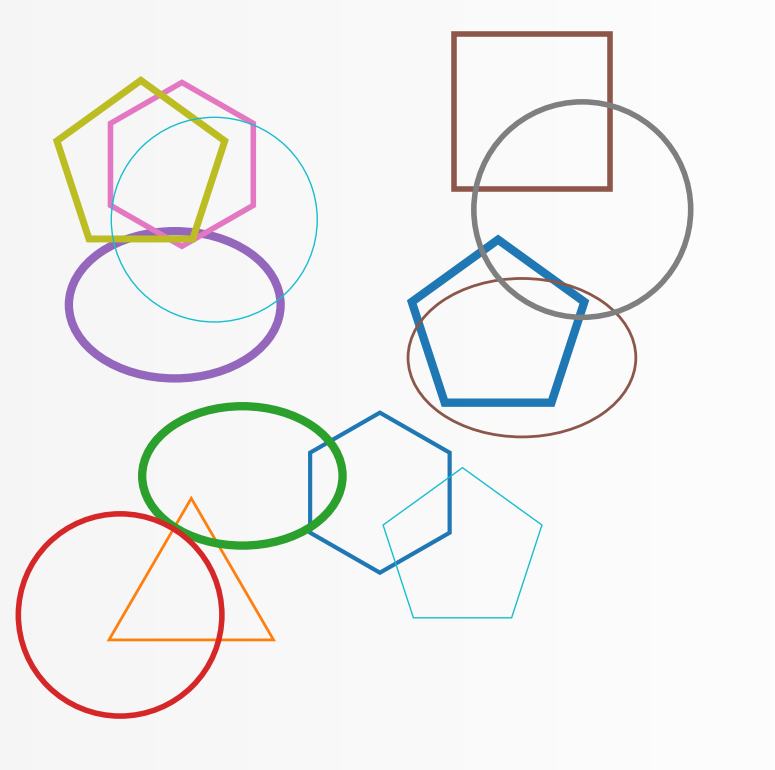[{"shape": "hexagon", "thickness": 1.5, "radius": 0.52, "center": [0.49, 0.36]}, {"shape": "pentagon", "thickness": 3, "radius": 0.59, "center": [0.643, 0.572]}, {"shape": "triangle", "thickness": 1, "radius": 0.61, "center": [0.247, 0.23]}, {"shape": "oval", "thickness": 3, "radius": 0.65, "center": [0.313, 0.382]}, {"shape": "circle", "thickness": 2, "radius": 0.66, "center": [0.155, 0.201]}, {"shape": "oval", "thickness": 3, "radius": 0.68, "center": [0.225, 0.604]}, {"shape": "oval", "thickness": 1, "radius": 0.73, "center": [0.673, 0.535]}, {"shape": "square", "thickness": 2, "radius": 0.5, "center": [0.687, 0.856]}, {"shape": "hexagon", "thickness": 2, "radius": 0.53, "center": [0.235, 0.787]}, {"shape": "circle", "thickness": 2, "radius": 0.7, "center": [0.751, 0.728]}, {"shape": "pentagon", "thickness": 2.5, "radius": 0.57, "center": [0.182, 0.782]}, {"shape": "pentagon", "thickness": 0.5, "radius": 0.54, "center": [0.597, 0.285]}, {"shape": "circle", "thickness": 0.5, "radius": 0.66, "center": [0.276, 0.715]}]